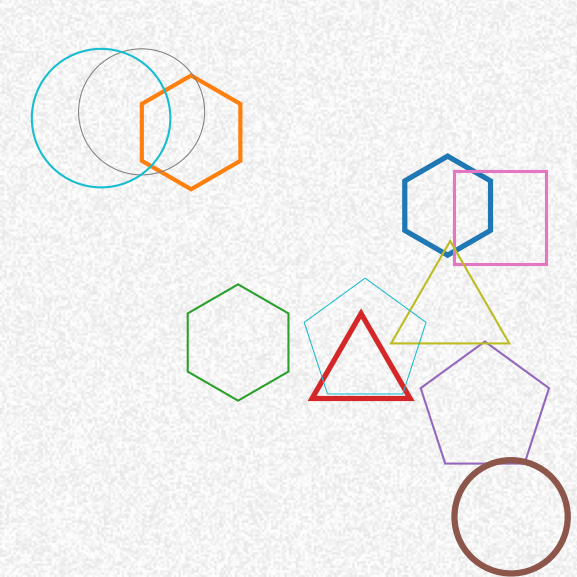[{"shape": "hexagon", "thickness": 2.5, "radius": 0.43, "center": [0.775, 0.643]}, {"shape": "hexagon", "thickness": 2, "radius": 0.49, "center": [0.331, 0.77]}, {"shape": "hexagon", "thickness": 1, "radius": 0.5, "center": [0.412, 0.406]}, {"shape": "triangle", "thickness": 2.5, "radius": 0.49, "center": [0.625, 0.358]}, {"shape": "pentagon", "thickness": 1, "radius": 0.58, "center": [0.84, 0.291]}, {"shape": "circle", "thickness": 3, "radius": 0.49, "center": [0.885, 0.104]}, {"shape": "square", "thickness": 1.5, "radius": 0.4, "center": [0.866, 0.623]}, {"shape": "circle", "thickness": 0.5, "radius": 0.55, "center": [0.245, 0.805]}, {"shape": "triangle", "thickness": 1, "radius": 0.59, "center": [0.78, 0.464]}, {"shape": "pentagon", "thickness": 0.5, "radius": 0.55, "center": [0.632, 0.407]}, {"shape": "circle", "thickness": 1, "radius": 0.6, "center": [0.175, 0.795]}]